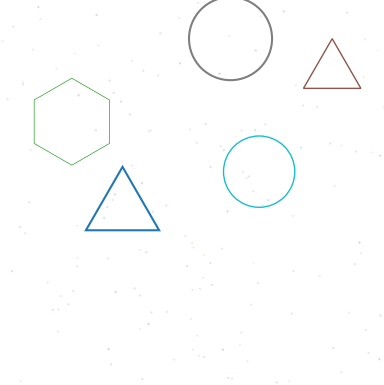[{"shape": "triangle", "thickness": 1.5, "radius": 0.55, "center": [0.318, 0.457]}, {"shape": "hexagon", "thickness": 0.5, "radius": 0.56, "center": [0.187, 0.684]}, {"shape": "triangle", "thickness": 1, "radius": 0.43, "center": [0.863, 0.814]}, {"shape": "circle", "thickness": 1.5, "radius": 0.54, "center": [0.599, 0.9]}, {"shape": "circle", "thickness": 1, "radius": 0.46, "center": [0.673, 0.554]}]